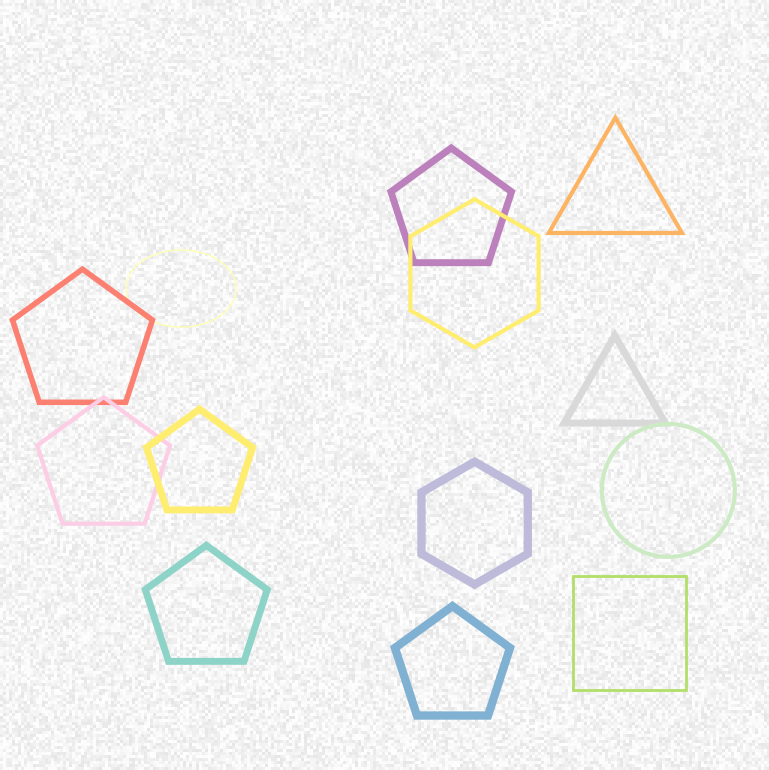[{"shape": "pentagon", "thickness": 2.5, "radius": 0.42, "center": [0.268, 0.209]}, {"shape": "oval", "thickness": 0.5, "radius": 0.36, "center": [0.235, 0.625]}, {"shape": "hexagon", "thickness": 3, "radius": 0.4, "center": [0.616, 0.321]}, {"shape": "pentagon", "thickness": 2, "radius": 0.48, "center": [0.107, 0.555]}, {"shape": "pentagon", "thickness": 3, "radius": 0.39, "center": [0.588, 0.134]}, {"shape": "triangle", "thickness": 1.5, "radius": 0.5, "center": [0.799, 0.747]}, {"shape": "square", "thickness": 1, "radius": 0.37, "center": [0.818, 0.178]}, {"shape": "pentagon", "thickness": 1.5, "radius": 0.45, "center": [0.135, 0.393]}, {"shape": "triangle", "thickness": 2.5, "radius": 0.38, "center": [0.798, 0.489]}, {"shape": "pentagon", "thickness": 2.5, "radius": 0.41, "center": [0.586, 0.725]}, {"shape": "circle", "thickness": 1.5, "radius": 0.43, "center": [0.868, 0.363]}, {"shape": "pentagon", "thickness": 2.5, "radius": 0.36, "center": [0.259, 0.396]}, {"shape": "hexagon", "thickness": 1.5, "radius": 0.48, "center": [0.616, 0.645]}]